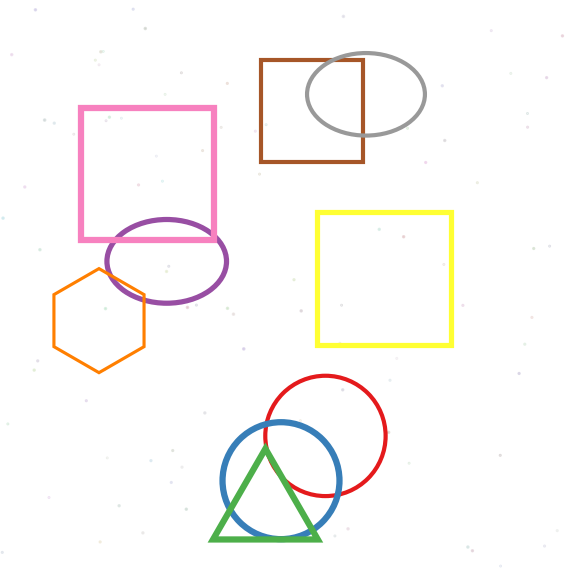[{"shape": "circle", "thickness": 2, "radius": 0.52, "center": [0.564, 0.244]}, {"shape": "circle", "thickness": 3, "radius": 0.51, "center": [0.487, 0.167]}, {"shape": "triangle", "thickness": 3, "radius": 0.52, "center": [0.46, 0.117]}, {"shape": "oval", "thickness": 2.5, "radius": 0.52, "center": [0.289, 0.547]}, {"shape": "hexagon", "thickness": 1.5, "radius": 0.45, "center": [0.171, 0.444]}, {"shape": "square", "thickness": 2.5, "radius": 0.58, "center": [0.665, 0.517]}, {"shape": "square", "thickness": 2, "radius": 0.44, "center": [0.54, 0.807]}, {"shape": "square", "thickness": 3, "radius": 0.57, "center": [0.256, 0.698]}, {"shape": "oval", "thickness": 2, "radius": 0.51, "center": [0.634, 0.836]}]